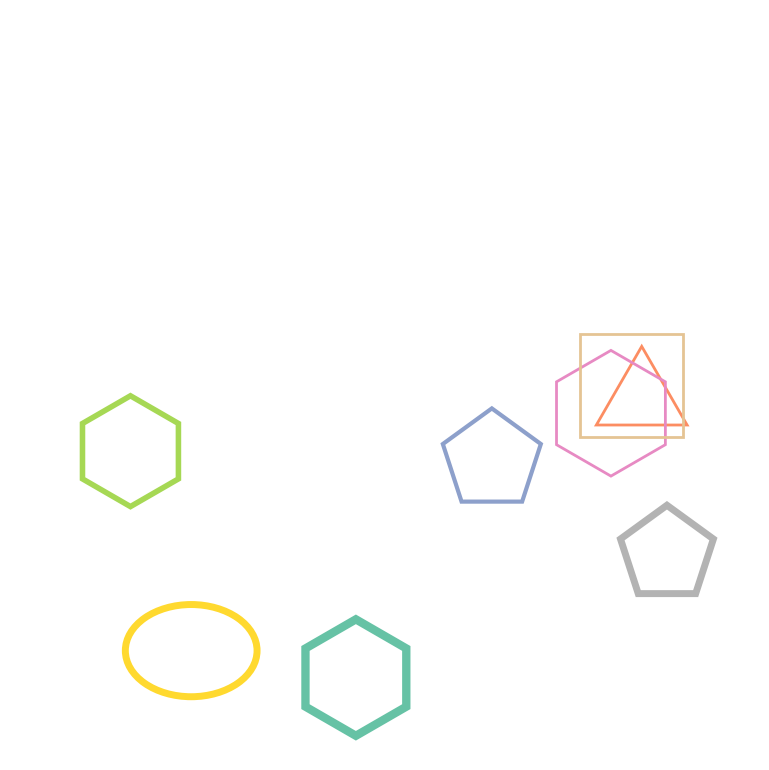[{"shape": "hexagon", "thickness": 3, "radius": 0.38, "center": [0.462, 0.12]}, {"shape": "triangle", "thickness": 1, "radius": 0.34, "center": [0.833, 0.482]}, {"shape": "pentagon", "thickness": 1.5, "radius": 0.33, "center": [0.639, 0.403]}, {"shape": "hexagon", "thickness": 1, "radius": 0.41, "center": [0.793, 0.463]}, {"shape": "hexagon", "thickness": 2, "radius": 0.36, "center": [0.169, 0.414]}, {"shape": "oval", "thickness": 2.5, "radius": 0.43, "center": [0.248, 0.155]}, {"shape": "square", "thickness": 1, "radius": 0.34, "center": [0.82, 0.499]}, {"shape": "pentagon", "thickness": 2.5, "radius": 0.32, "center": [0.866, 0.28]}]